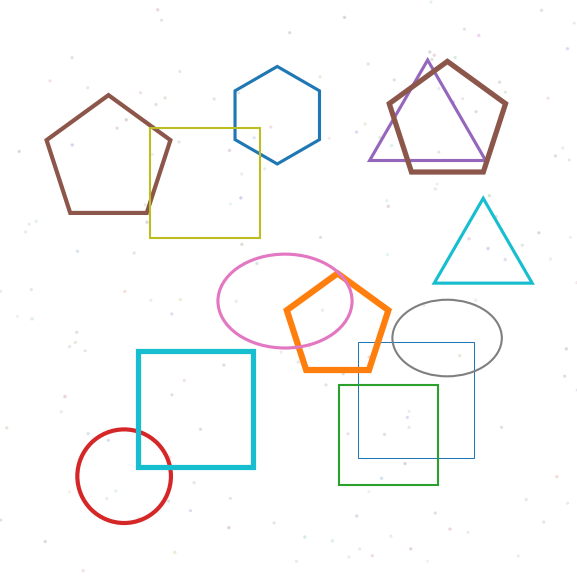[{"shape": "hexagon", "thickness": 1.5, "radius": 0.42, "center": [0.48, 0.8]}, {"shape": "square", "thickness": 0.5, "radius": 0.5, "center": [0.721, 0.307]}, {"shape": "pentagon", "thickness": 3, "radius": 0.46, "center": [0.585, 0.433]}, {"shape": "square", "thickness": 1, "radius": 0.43, "center": [0.673, 0.246]}, {"shape": "circle", "thickness": 2, "radius": 0.41, "center": [0.215, 0.175]}, {"shape": "triangle", "thickness": 1.5, "radius": 0.58, "center": [0.74, 0.779]}, {"shape": "pentagon", "thickness": 2, "radius": 0.56, "center": [0.188, 0.722]}, {"shape": "pentagon", "thickness": 2.5, "radius": 0.53, "center": [0.775, 0.787]}, {"shape": "oval", "thickness": 1.5, "radius": 0.58, "center": [0.494, 0.478]}, {"shape": "oval", "thickness": 1, "radius": 0.47, "center": [0.774, 0.414]}, {"shape": "square", "thickness": 1, "radius": 0.48, "center": [0.356, 0.683]}, {"shape": "triangle", "thickness": 1.5, "radius": 0.49, "center": [0.837, 0.558]}, {"shape": "square", "thickness": 2.5, "radius": 0.5, "center": [0.338, 0.291]}]